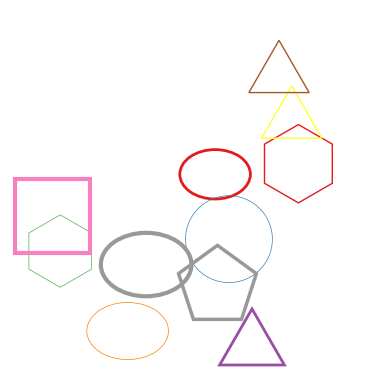[{"shape": "hexagon", "thickness": 1, "radius": 0.51, "center": [0.775, 0.575]}, {"shape": "oval", "thickness": 2, "radius": 0.46, "center": [0.559, 0.547]}, {"shape": "circle", "thickness": 0.5, "radius": 0.56, "center": [0.595, 0.379]}, {"shape": "hexagon", "thickness": 0.5, "radius": 0.47, "center": [0.156, 0.348]}, {"shape": "triangle", "thickness": 2, "radius": 0.49, "center": [0.655, 0.101]}, {"shape": "oval", "thickness": 0.5, "radius": 0.53, "center": [0.332, 0.14]}, {"shape": "triangle", "thickness": 1, "radius": 0.45, "center": [0.758, 0.686]}, {"shape": "triangle", "thickness": 1, "radius": 0.45, "center": [0.725, 0.805]}, {"shape": "square", "thickness": 3, "radius": 0.48, "center": [0.137, 0.438]}, {"shape": "oval", "thickness": 3, "radius": 0.59, "center": [0.38, 0.313]}, {"shape": "pentagon", "thickness": 2.5, "radius": 0.53, "center": [0.565, 0.256]}]